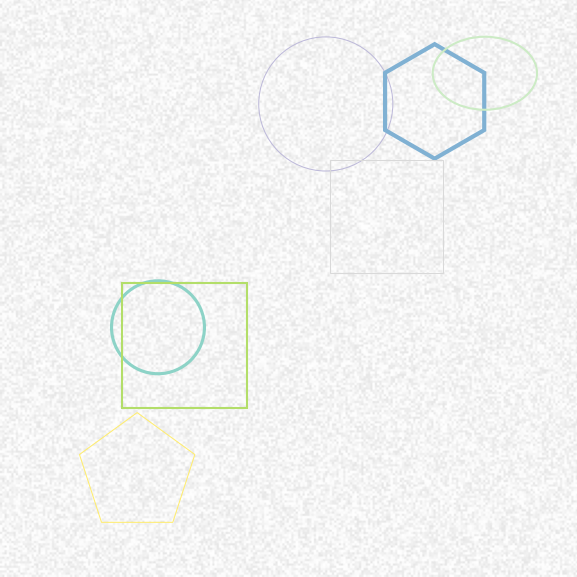[{"shape": "circle", "thickness": 1.5, "radius": 0.4, "center": [0.274, 0.432]}, {"shape": "circle", "thickness": 0.5, "radius": 0.58, "center": [0.564, 0.819]}, {"shape": "hexagon", "thickness": 2, "radius": 0.5, "center": [0.753, 0.824]}, {"shape": "square", "thickness": 1, "radius": 0.54, "center": [0.319, 0.401]}, {"shape": "square", "thickness": 0.5, "radius": 0.49, "center": [0.669, 0.624]}, {"shape": "oval", "thickness": 1, "radius": 0.45, "center": [0.84, 0.872]}, {"shape": "pentagon", "thickness": 0.5, "radius": 0.53, "center": [0.237, 0.18]}]